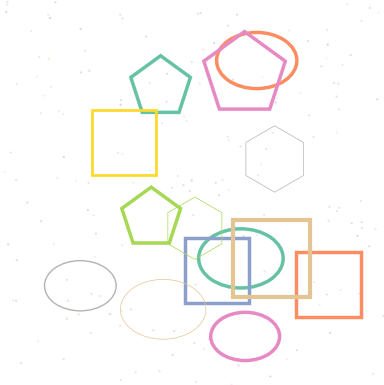[{"shape": "oval", "thickness": 2.5, "radius": 0.55, "center": [0.626, 0.329]}, {"shape": "pentagon", "thickness": 2.5, "radius": 0.41, "center": [0.417, 0.774]}, {"shape": "oval", "thickness": 2.5, "radius": 0.52, "center": [0.667, 0.843]}, {"shape": "square", "thickness": 2.5, "radius": 0.42, "center": [0.853, 0.262]}, {"shape": "square", "thickness": 2.5, "radius": 0.42, "center": [0.564, 0.298]}, {"shape": "oval", "thickness": 2.5, "radius": 0.45, "center": [0.637, 0.126]}, {"shape": "pentagon", "thickness": 2.5, "radius": 0.56, "center": [0.635, 0.807]}, {"shape": "hexagon", "thickness": 0.5, "radius": 0.41, "center": [0.506, 0.407]}, {"shape": "pentagon", "thickness": 2.5, "radius": 0.4, "center": [0.393, 0.434]}, {"shape": "square", "thickness": 2, "radius": 0.42, "center": [0.322, 0.629]}, {"shape": "square", "thickness": 3, "radius": 0.5, "center": [0.705, 0.328]}, {"shape": "oval", "thickness": 0.5, "radius": 0.55, "center": [0.424, 0.197]}, {"shape": "hexagon", "thickness": 0.5, "radius": 0.43, "center": [0.713, 0.587]}, {"shape": "oval", "thickness": 1, "radius": 0.47, "center": [0.209, 0.258]}]